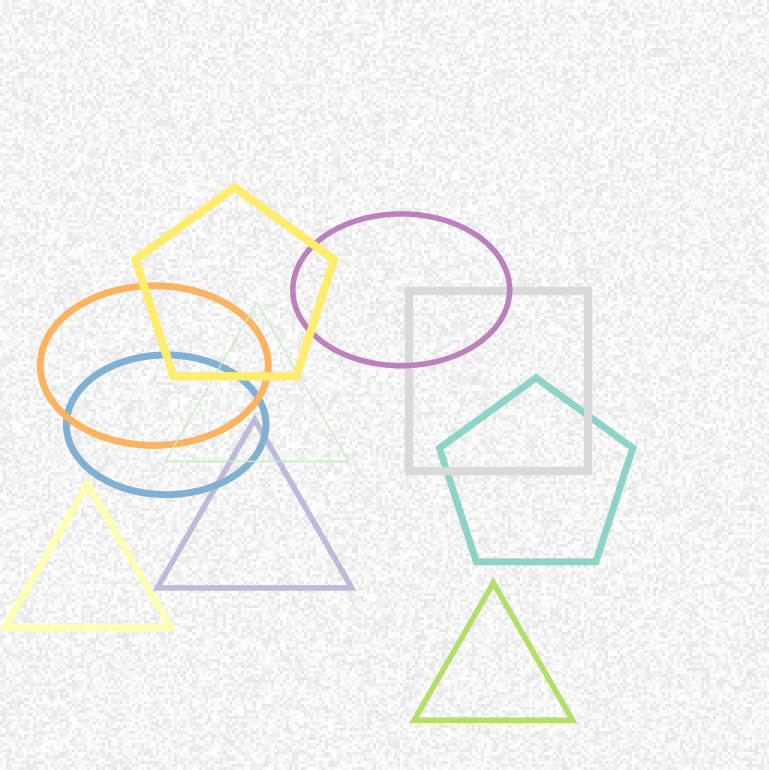[{"shape": "pentagon", "thickness": 2.5, "radius": 0.66, "center": [0.696, 0.377]}, {"shape": "triangle", "thickness": 2.5, "radius": 0.62, "center": [0.114, 0.247]}, {"shape": "triangle", "thickness": 2, "radius": 0.73, "center": [0.331, 0.309]}, {"shape": "oval", "thickness": 2.5, "radius": 0.65, "center": [0.216, 0.448]}, {"shape": "oval", "thickness": 2.5, "radius": 0.74, "center": [0.2, 0.525]}, {"shape": "triangle", "thickness": 2, "radius": 0.59, "center": [0.641, 0.124]}, {"shape": "square", "thickness": 3, "radius": 0.58, "center": [0.647, 0.505]}, {"shape": "oval", "thickness": 2, "radius": 0.7, "center": [0.521, 0.624]}, {"shape": "triangle", "thickness": 0.5, "radius": 0.69, "center": [0.334, 0.47]}, {"shape": "pentagon", "thickness": 3, "radius": 0.68, "center": [0.305, 0.621]}]